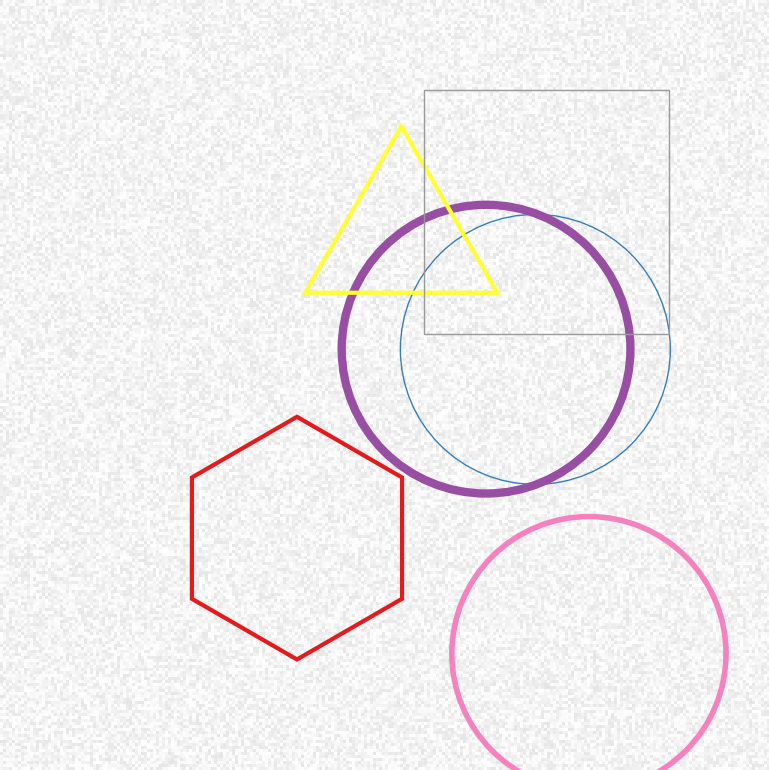[{"shape": "hexagon", "thickness": 1.5, "radius": 0.79, "center": [0.386, 0.301]}, {"shape": "circle", "thickness": 0.5, "radius": 0.88, "center": [0.695, 0.546]}, {"shape": "circle", "thickness": 3, "radius": 0.94, "center": [0.631, 0.547]}, {"shape": "triangle", "thickness": 1.5, "radius": 0.72, "center": [0.521, 0.692]}, {"shape": "circle", "thickness": 2, "radius": 0.89, "center": [0.765, 0.151]}, {"shape": "square", "thickness": 0.5, "radius": 0.79, "center": [0.71, 0.725]}]